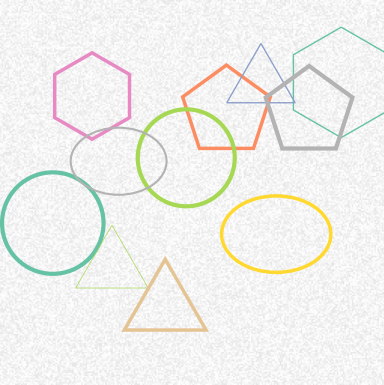[{"shape": "hexagon", "thickness": 1, "radius": 0.72, "center": [0.886, 0.786]}, {"shape": "circle", "thickness": 3, "radius": 0.66, "center": [0.137, 0.421]}, {"shape": "pentagon", "thickness": 2.5, "radius": 0.6, "center": [0.588, 0.711]}, {"shape": "triangle", "thickness": 1, "radius": 0.51, "center": [0.678, 0.784]}, {"shape": "hexagon", "thickness": 2.5, "radius": 0.56, "center": [0.239, 0.751]}, {"shape": "circle", "thickness": 3, "radius": 0.63, "center": [0.484, 0.59]}, {"shape": "triangle", "thickness": 0.5, "radius": 0.54, "center": [0.291, 0.306]}, {"shape": "oval", "thickness": 2.5, "radius": 0.71, "center": [0.717, 0.392]}, {"shape": "triangle", "thickness": 2.5, "radius": 0.61, "center": [0.429, 0.204]}, {"shape": "pentagon", "thickness": 3, "radius": 0.59, "center": [0.803, 0.71]}, {"shape": "oval", "thickness": 1.5, "radius": 0.62, "center": [0.308, 0.581]}]